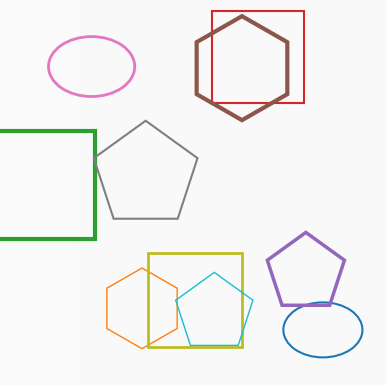[{"shape": "oval", "thickness": 1.5, "radius": 0.51, "center": [0.833, 0.143]}, {"shape": "hexagon", "thickness": 1, "radius": 0.52, "center": [0.366, 0.199]}, {"shape": "square", "thickness": 3, "radius": 0.7, "center": [0.104, 0.52]}, {"shape": "square", "thickness": 1.5, "radius": 0.6, "center": [0.665, 0.852]}, {"shape": "pentagon", "thickness": 2.5, "radius": 0.52, "center": [0.789, 0.292]}, {"shape": "hexagon", "thickness": 3, "radius": 0.68, "center": [0.624, 0.823]}, {"shape": "oval", "thickness": 2, "radius": 0.56, "center": [0.236, 0.827]}, {"shape": "pentagon", "thickness": 1.5, "radius": 0.7, "center": [0.376, 0.546]}, {"shape": "square", "thickness": 2, "radius": 0.61, "center": [0.504, 0.22]}, {"shape": "pentagon", "thickness": 1, "radius": 0.52, "center": [0.553, 0.188]}]